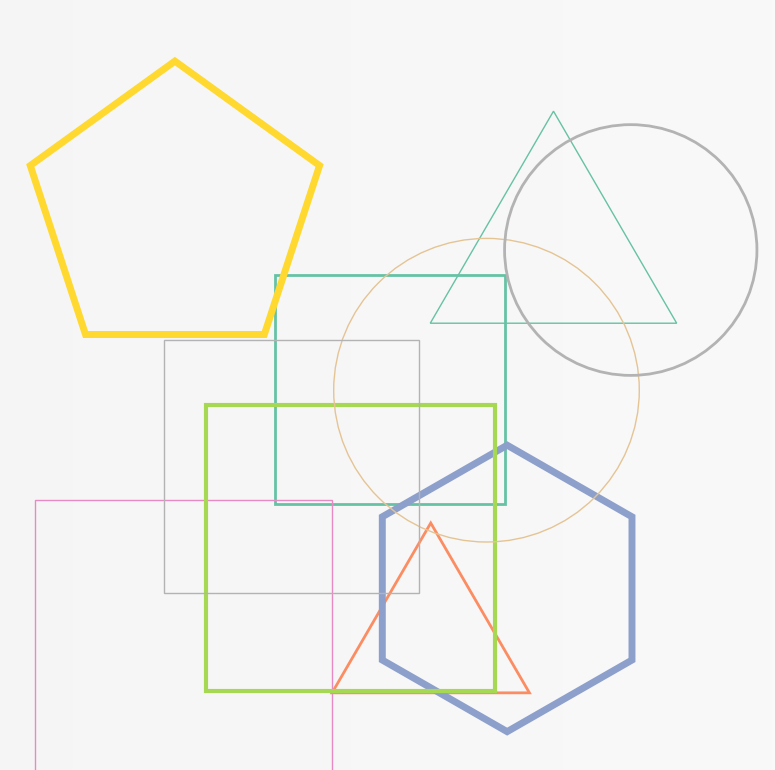[{"shape": "square", "thickness": 1, "radius": 0.74, "center": [0.503, 0.494]}, {"shape": "triangle", "thickness": 0.5, "radius": 0.92, "center": [0.714, 0.672]}, {"shape": "triangle", "thickness": 1, "radius": 0.74, "center": [0.556, 0.174]}, {"shape": "hexagon", "thickness": 2.5, "radius": 0.93, "center": [0.654, 0.236]}, {"shape": "square", "thickness": 0.5, "radius": 0.96, "center": [0.236, 0.159]}, {"shape": "square", "thickness": 1.5, "radius": 0.93, "center": [0.452, 0.288]}, {"shape": "pentagon", "thickness": 2.5, "radius": 0.98, "center": [0.226, 0.724]}, {"shape": "circle", "thickness": 0.5, "radius": 0.99, "center": [0.628, 0.493]}, {"shape": "square", "thickness": 0.5, "radius": 0.82, "center": [0.376, 0.394]}, {"shape": "circle", "thickness": 1, "radius": 0.81, "center": [0.814, 0.675]}]